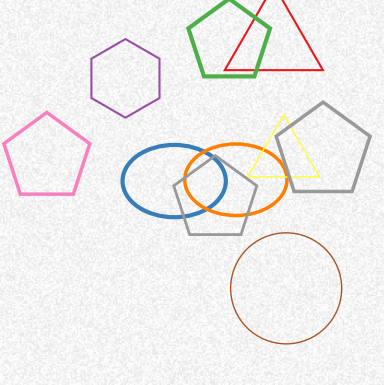[{"shape": "triangle", "thickness": 1.5, "radius": 0.74, "center": [0.711, 0.891]}, {"shape": "oval", "thickness": 3, "radius": 0.67, "center": [0.452, 0.53]}, {"shape": "pentagon", "thickness": 3, "radius": 0.56, "center": [0.595, 0.892]}, {"shape": "hexagon", "thickness": 1.5, "radius": 0.51, "center": [0.326, 0.796]}, {"shape": "oval", "thickness": 2.5, "radius": 0.66, "center": [0.613, 0.533]}, {"shape": "triangle", "thickness": 1, "radius": 0.54, "center": [0.737, 0.594]}, {"shape": "circle", "thickness": 1, "radius": 0.72, "center": [0.743, 0.251]}, {"shape": "pentagon", "thickness": 2.5, "radius": 0.59, "center": [0.122, 0.591]}, {"shape": "pentagon", "thickness": 2, "radius": 0.57, "center": [0.559, 0.482]}, {"shape": "pentagon", "thickness": 2.5, "radius": 0.64, "center": [0.839, 0.606]}]